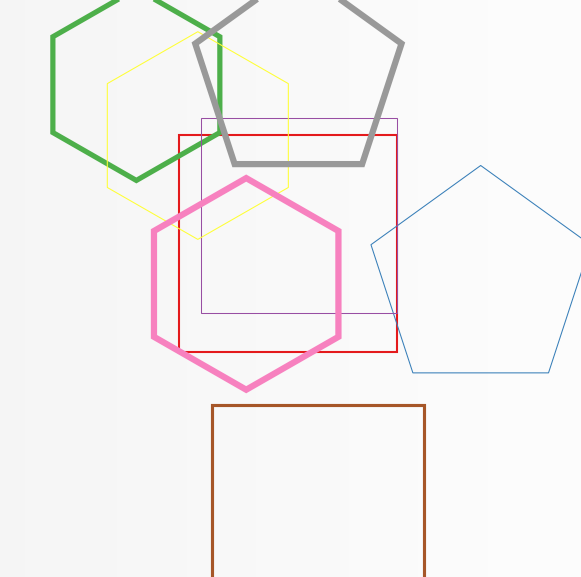[{"shape": "square", "thickness": 1, "radius": 0.94, "center": [0.496, 0.578]}, {"shape": "pentagon", "thickness": 0.5, "radius": 0.99, "center": [0.827, 0.514]}, {"shape": "hexagon", "thickness": 2.5, "radius": 0.83, "center": [0.235, 0.853]}, {"shape": "square", "thickness": 0.5, "radius": 0.85, "center": [0.514, 0.626]}, {"shape": "hexagon", "thickness": 0.5, "radius": 0.9, "center": [0.34, 0.764]}, {"shape": "square", "thickness": 1.5, "radius": 0.91, "center": [0.546, 0.115]}, {"shape": "hexagon", "thickness": 3, "radius": 0.92, "center": [0.424, 0.508]}, {"shape": "pentagon", "thickness": 3, "radius": 0.93, "center": [0.513, 0.866]}]